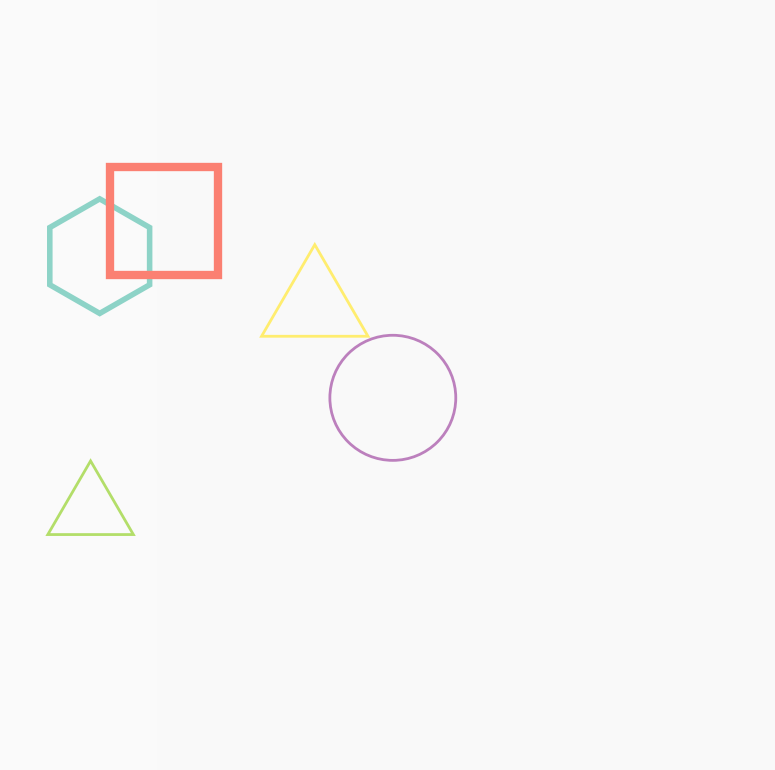[{"shape": "hexagon", "thickness": 2, "radius": 0.37, "center": [0.129, 0.667]}, {"shape": "square", "thickness": 3, "radius": 0.35, "center": [0.211, 0.713]}, {"shape": "triangle", "thickness": 1, "radius": 0.32, "center": [0.117, 0.338]}, {"shape": "circle", "thickness": 1, "radius": 0.41, "center": [0.507, 0.483]}, {"shape": "triangle", "thickness": 1, "radius": 0.4, "center": [0.406, 0.603]}]